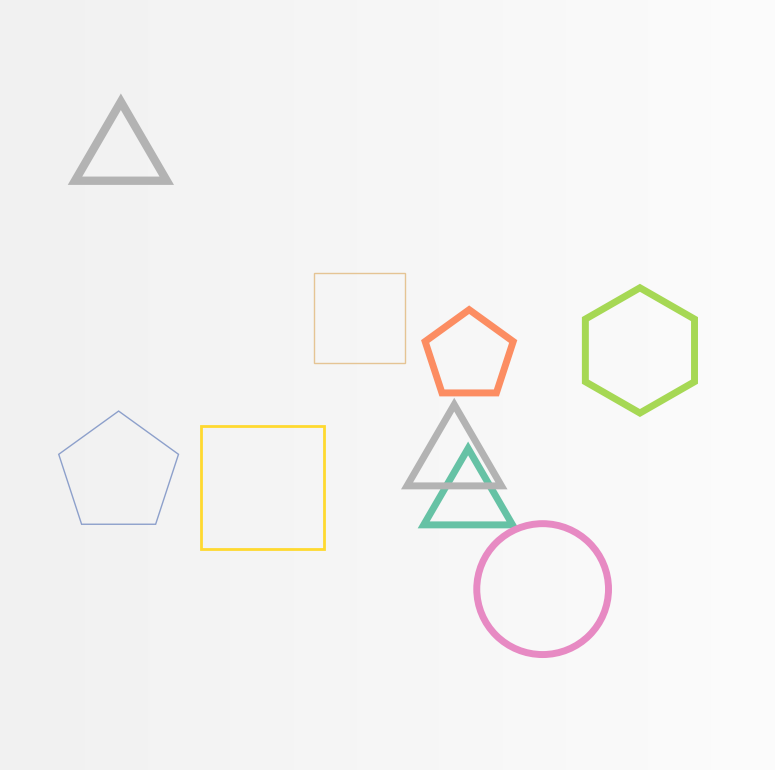[{"shape": "triangle", "thickness": 2.5, "radius": 0.33, "center": [0.604, 0.351]}, {"shape": "pentagon", "thickness": 2.5, "radius": 0.3, "center": [0.605, 0.538]}, {"shape": "pentagon", "thickness": 0.5, "radius": 0.41, "center": [0.153, 0.385]}, {"shape": "circle", "thickness": 2.5, "radius": 0.42, "center": [0.7, 0.235]}, {"shape": "hexagon", "thickness": 2.5, "radius": 0.41, "center": [0.826, 0.545]}, {"shape": "square", "thickness": 1, "radius": 0.4, "center": [0.339, 0.367]}, {"shape": "square", "thickness": 0.5, "radius": 0.29, "center": [0.464, 0.587]}, {"shape": "triangle", "thickness": 3, "radius": 0.34, "center": [0.156, 0.799]}, {"shape": "triangle", "thickness": 2.5, "radius": 0.35, "center": [0.586, 0.404]}]